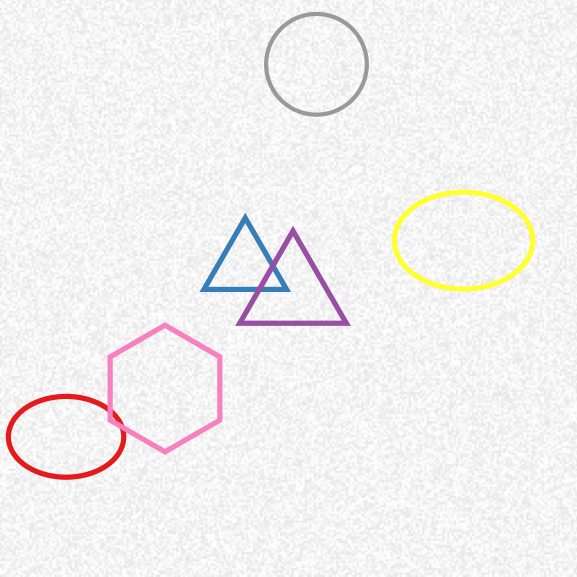[{"shape": "oval", "thickness": 2.5, "radius": 0.5, "center": [0.114, 0.243]}, {"shape": "triangle", "thickness": 2.5, "radius": 0.41, "center": [0.425, 0.539]}, {"shape": "triangle", "thickness": 2.5, "radius": 0.53, "center": [0.507, 0.493]}, {"shape": "oval", "thickness": 2.5, "radius": 0.6, "center": [0.803, 0.583]}, {"shape": "hexagon", "thickness": 2.5, "radius": 0.55, "center": [0.286, 0.326]}, {"shape": "circle", "thickness": 2, "radius": 0.44, "center": [0.548, 0.888]}]